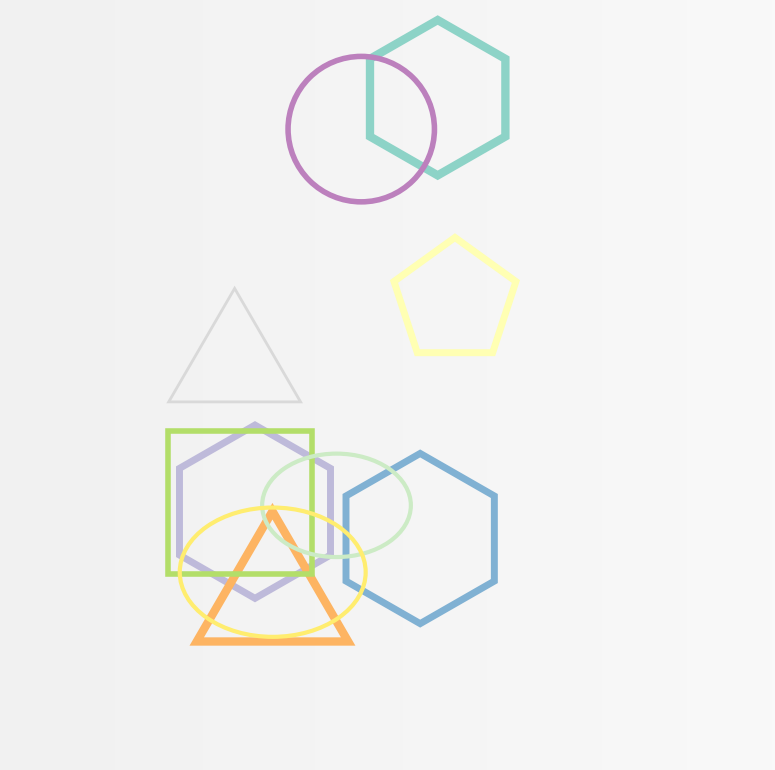[{"shape": "hexagon", "thickness": 3, "radius": 0.5, "center": [0.565, 0.873]}, {"shape": "pentagon", "thickness": 2.5, "radius": 0.41, "center": [0.587, 0.609]}, {"shape": "hexagon", "thickness": 2.5, "radius": 0.56, "center": [0.329, 0.335]}, {"shape": "hexagon", "thickness": 2.5, "radius": 0.55, "center": [0.542, 0.301]}, {"shape": "triangle", "thickness": 3, "radius": 0.56, "center": [0.352, 0.223]}, {"shape": "square", "thickness": 2, "radius": 0.46, "center": [0.31, 0.347]}, {"shape": "triangle", "thickness": 1, "radius": 0.49, "center": [0.303, 0.527]}, {"shape": "circle", "thickness": 2, "radius": 0.47, "center": [0.466, 0.832]}, {"shape": "oval", "thickness": 1.5, "radius": 0.48, "center": [0.434, 0.344]}, {"shape": "oval", "thickness": 1.5, "radius": 0.6, "center": [0.352, 0.257]}]